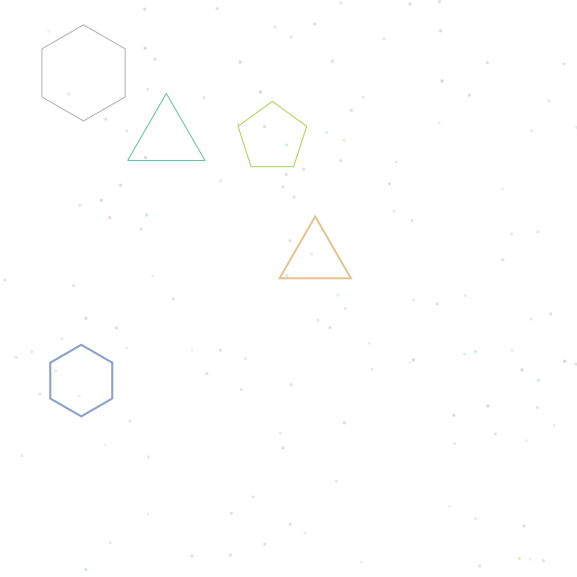[{"shape": "triangle", "thickness": 0.5, "radius": 0.39, "center": [0.288, 0.76]}, {"shape": "hexagon", "thickness": 1, "radius": 0.31, "center": [0.141, 0.34]}, {"shape": "pentagon", "thickness": 0.5, "radius": 0.31, "center": [0.472, 0.761]}, {"shape": "triangle", "thickness": 1, "radius": 0.36, "center": [0.546, 0.553]}, {"shape": "hexagon", "thickness": 0.5, "radius": 0.42, "center": [0.145, 0.873]}]